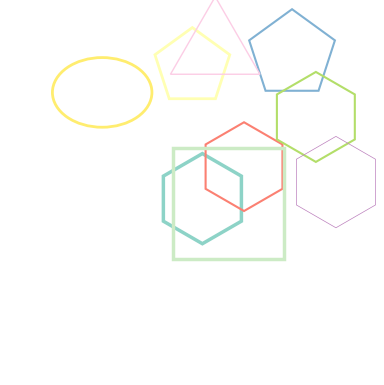[{"shape": "hexagon", "thickness": 2.5, "radius": 0.59, "center": [0.526, 0.484]}, {"shape": "pentagon", "thickness": 2, "radius": 0.51, "center": [0.5, 0.826]}, {"shape": "hexagon", "thickness": 1.5, "radius": 0.58, "center": [0.634, 0.567]}, {"shape": "pentagon", "thickness": 1.5, "radius": 0.59, "center": [0.759, 0.859]}, {"shape": "hexagon", "thickness": 1.5, "radius": 0.58, "center": [0.82, 0.696]}, {"shape": "triangle", "thickness": 1, "radius": 0.67, "center": [0.559, 0.874]}, {"shape": "hexagon", "thickness": 0.5, "radius": 0.59, "center": [0.873, 0.527]}, {"shape": "square", "thickness": 2.5, "radius": 0.72, "center": [0.594, 0.471]}, {"shape": "oval", "thickness": 2, "radius": 0.65, "center": [0.265, 0.76]}]